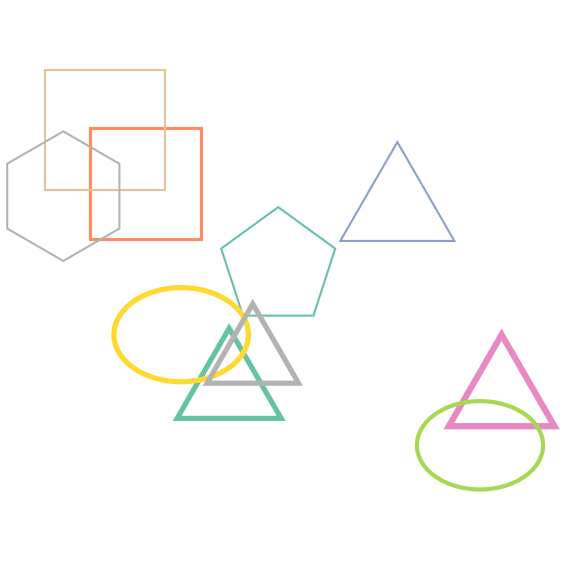[{"shape": "triangle", "thickness": 2.5, "radius": 0.52, "center": [0.397, 0.327]}, {"shape": "pentagon", "thickness": 1, "radius": 0.52, "center": [0.482, 0.537]}, {"shape": "square", "thickness": 1.5, "radius": 0.48, "center": [0.252, 0.681]}, {"shape": "triangle", "thickness": 1, "radius": 0.57, "center": [0.688, 0.639]}, {"shape": "triangle", "thickness": 3, "radius": 0.53, "center": [0.869, 0.314]}, {"shape": "oval", "thickness": 2, "radius": 0.55, "center": [0.831, 0.228]}, {"shape": "oval", "thickness": 2.5, "radius": 0.58, "center": [0.314, 0.42]}, {"shape": "square", "thickness": 1, "radius": 0.52, "center": [0.183, 0.774]}, {"shape": "triangle", "thickness": 2.5, "radius": 0.46, "center": [0.438, 0.381]}, {"shape": "hexagon", "thickness": 1, "radius": 0.56, "center": [0.11, 0.659]}]